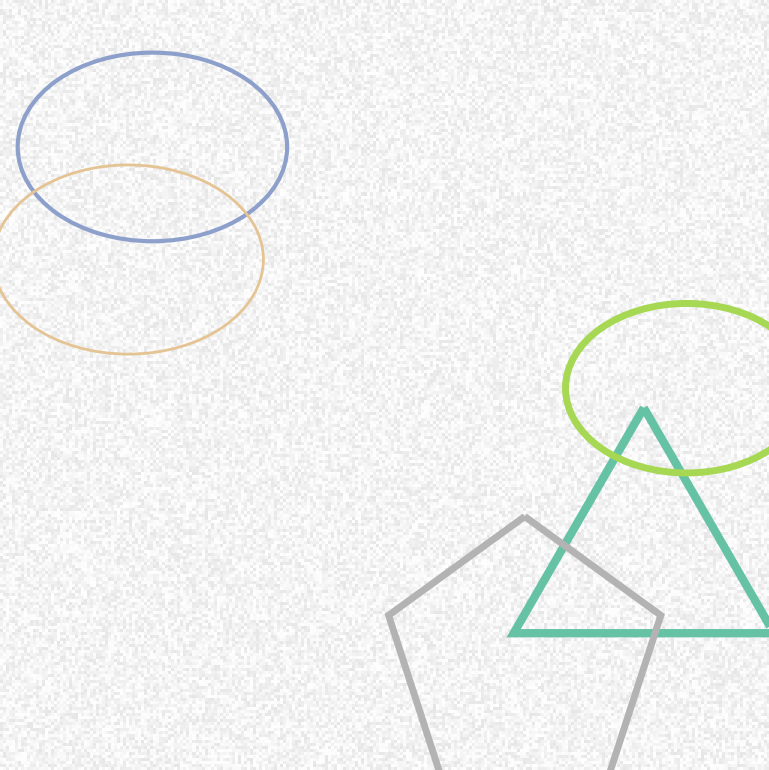[{"shape": "triangle", "thickness": 3, "radius": 0.98, "center": [0.836, 0.275]}, {"shape": "oval", "thickness": 1.5, "radius": 0.87, "center": [0.198, 0.809]}, {"shape": "oval", "thickness": 2.5, "radius": 0.79, "center": [0.892, 0.496]}, {"shape": "oval", "thickness": 1, "radius": 0.88, "center": [0.167, 0.663]}, {"shape": "pentagon", "thickness": 2.5, "radius": 0.93, "center": [0.681, 0.143]}]